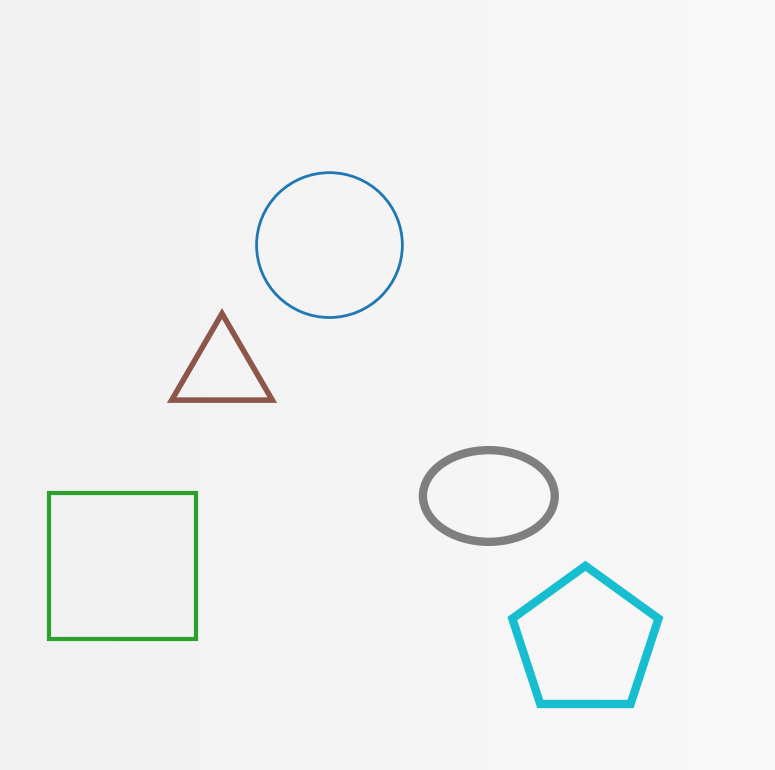[{"shape": "circle", "thickness": 1, "radius": 0.47, "center": [0.425, 0.682]}, {"shape": "square", "thickness": 1.5, "radius": 0.47, "center": [0.158, 0.265]}, {"shape": "triangle", "thickness": 2, "radius": 0.37, "center": [0.286, 0.518]}, {"shape": "oval", "thickness": 3, "radius": 0.43, "center": [0.631, 0.356]}, {"shape": "pentagon", "thickness": 3, "radius": 0.5, "center": [0.755, 0.166]}]